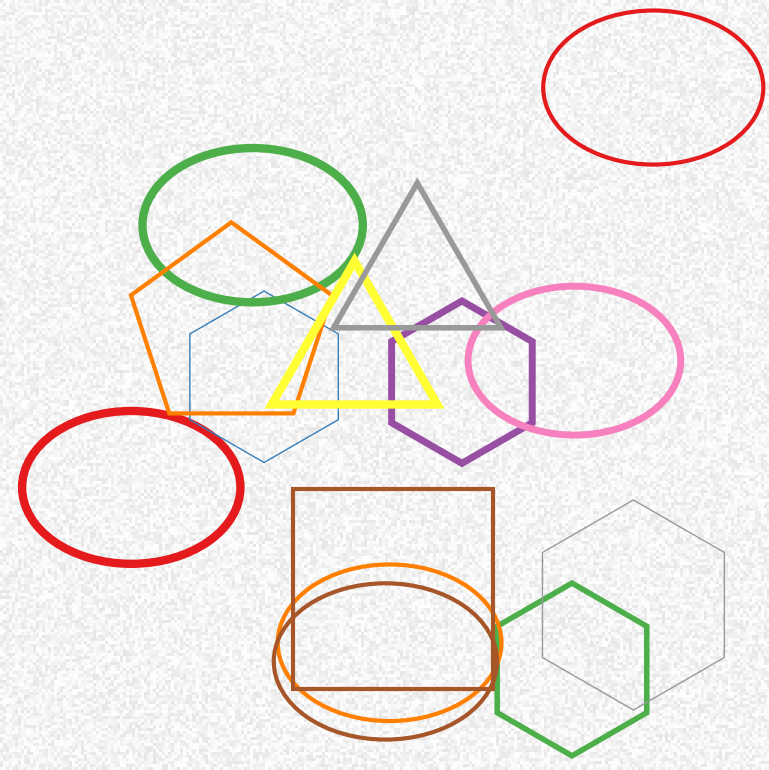[{"shape": "oval", "thickness": 1.5, "radius": 0.71, "center": [0.848, 0.886]}, {"shape": "oval", "thickness": 3, "radius": 0.71, "center": [0.17, 0.367]}, {"shape": "hexagon", "thickness": 0.5, "radius": 0.56, "center": [0.343, 0.511]}, {"shape": "hexagon", "thickness": 2, "radius": 0.56, "center": [0.743, 0.131]}, {"shape": "oval", "thickness": 3, "radius": 0.72, "center": [0.328, 0.708]}, {"shape": "hexagon", "thickness": 2.5, "radius": 0.53, "center": [0.6, 0.504]}, {"shape": "oval", "thickness": 1.5, "radius": 0.73, "center": [0.506, 0.165]}, {"shape": "pentagon", "thickness": 1.5, "radius": 0.69, "center": [0.3, 0.574]}, {"shape": "triangle", "thickness": 3, "radius": 0.62, "center": [0.46, 0.537]}, {"shape": "square", "thickness": 1.5, "radius": 0.65, "center": [0.51, 0.235]}, {"shape": "oval", "thickness": 1.5, "radius": 0.72, "center": [0.501, 0.141]}, {"shape": "oval", "thickness": 2.5, "radius": 0.69, "center": [0.746, 0.532]}, {"shape": "triangle", "thickness": 2, "radius": 0.63, "center": [0.542, 0.637]}, {"shape": "hexagon", "thickness": 0.5, "radius": 0.68, "center": [0.823, 0.214]}]